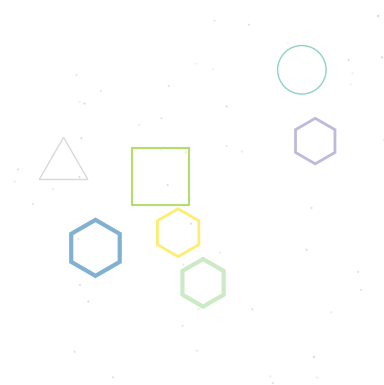[{"shape": "circle", "thickness": 1, "radius": 0.32, "center": [0.784, 0.819]}, {"shape": "hexagon", "thickness": 2, "radius": 0.3, "center": [0.819, 0.634]}, {"shape": "hexagon", "thickness": 3, "radius": 0.36, "center": [0.248, 0.356]}, {"shape": "square", "thickness": 1.5, "radius": 0.37, "center": [0.416, 0.542]}, {"shape": "triangle", "thickness": 1, "radius": 0.36, "center": [0.165, 0.57]}, {"shape": "hexagon", "thickness": 3, "radius": 0.31, "center": [0.527, 0.265]}, {"shape": "hexagon", "thickness": 2, "radius": 0.31, "center": [0.463, 0.396]}]